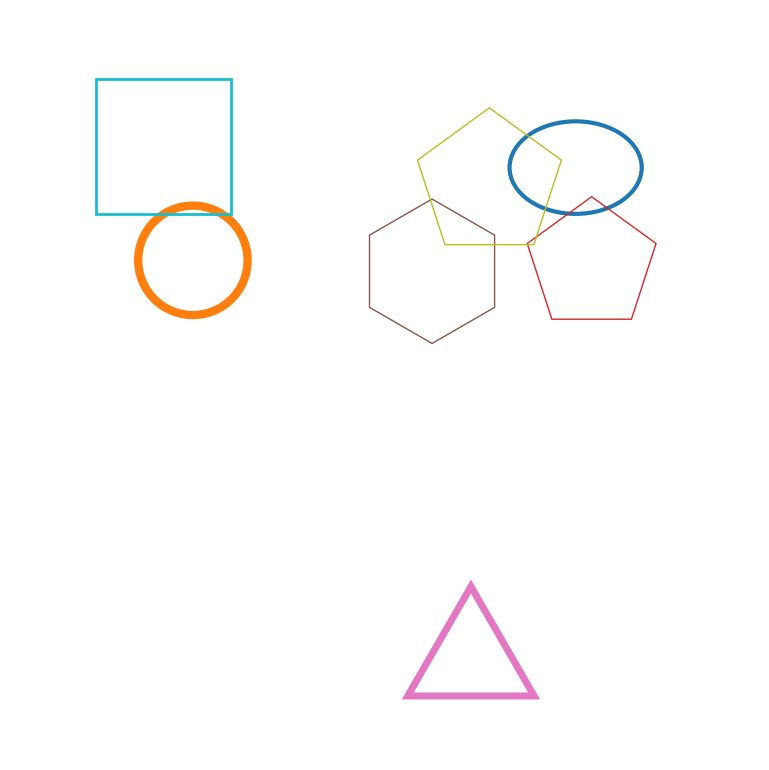[{"shape": "oval", "thickness": 1.5, "radius": 0.43, "center": [0.748, 0.782]}, {"shape": "circle", "thickness": 3, "radius": 0.36, "center": [0.25, 0.662]}, {"shape": "pentagon", "thickness": 0.5, "radius": 0.44, "center": [0.768, 0.657]}, {"shape": "hexagon", "thickness": 0.5, "radius": 0.47, "center": [0.561, 0.648]}, {"shape": "triangle", "thickness": 2.5, "radius": 0.47, "center": [0.612, 0.144]}, {"shape": "pentagon", "thickness": 0.5, "radius": 0.49, "center": [0.636, 0.762]}, {"shape": "square", "thickness": 1, "radius": 0.44, "center": [0.212, 0.81]}]